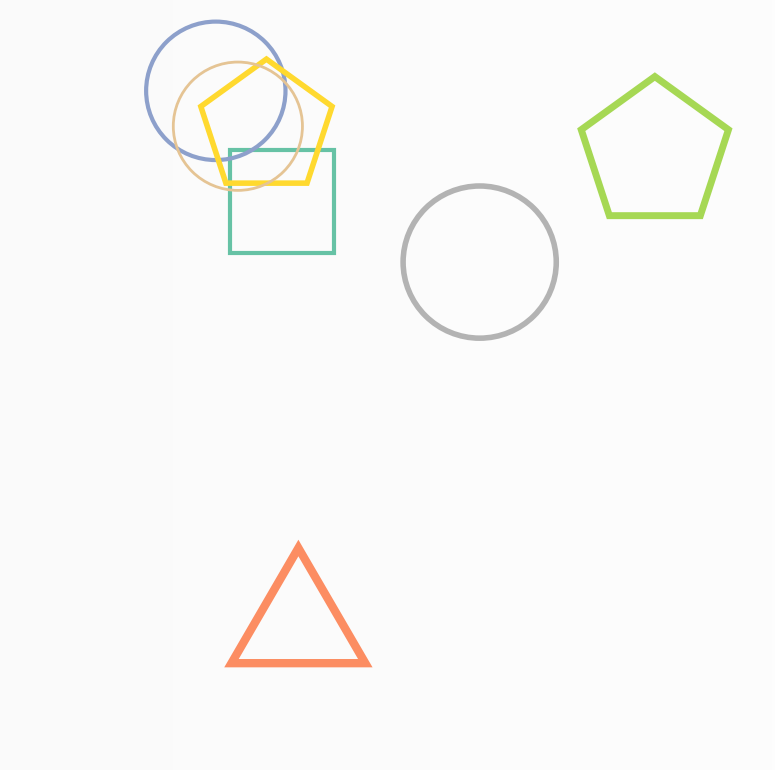[{"shape": "square", "thickness": 1.5, "radius": 0.34, "center": [0.364, 0.739]}, {"shape": "triangle", "thickness": 3, "radius": 0.5, "center": [0.385, 0.189]}, {"shape": "circle", "thickness": 1.5, "radius": 0.45, "center": [0.278, 0.882]}, {"shape": "pentagon", "thickness": 2.5, "radius": 0.5, "center": [0.845, 0.801]}, {"shape": "pentagon", "thickness": 2, "radius": 0.45, "center": [0.344, 0.834]}, {"shape": "circle", "thickness": 1, "radius": 0.42, "center": [0.307, 0.836]}, {"shape": "circle", "thickness": 2, "radius": 0.49, "center": [0.619, 0.66]}]